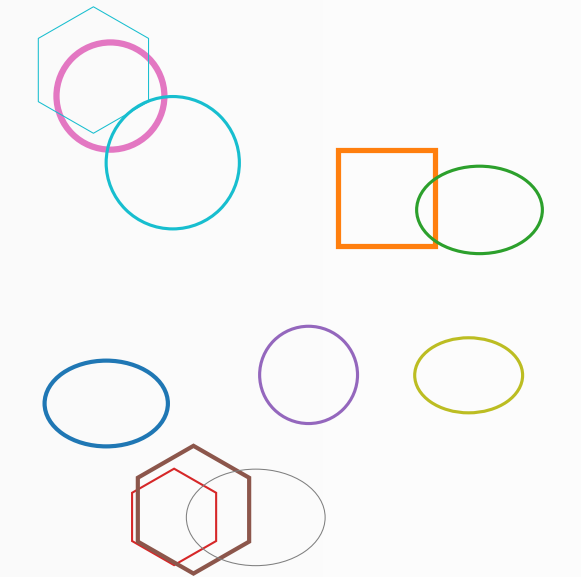[{"shape": "oval", "thickness": 2, "radius": 0.53, "center": [0.183, 0.3]}, {"shape": "square", "thickness": 2.5, "radius": 0.42, "center": [0.664, 0.657]}, {"shape": "oval", "thickness": 1.5, "radius": 0.54, "center": [0.825, 0.636]}, {"shape": "hexagon", "thickness": 1, "radius": 0.42, "center": [0.3, 0.104]}, {"shape": "circle", "thickness": 1.5, "radius": 0.42, "center": [0.531, 0.35]}, {"shape": "hexagon", "thickness": 2, "radius": 0.55, "center": [0.333, 0.117]}, {"shape": "circle", "thickness": 3, "radius": 0.46, "center": [0.19, 0.833]}, {"shape": "oval", "thickness": 0.5, "radius": 0.6, "center": [0.44, 0.103]}, {"shape": "oval", "thickness": 1.5, "radius": 0.46, "center": [0.806, 0.349]}, {"shape": "circle", "thickness": 1.5, "radius": 0.57, "center": [0.297, 0.717]}, {"shape": "hexagon", "thickness": 0.5, "radius": 0.55, "center": [0.161, 0.878]}]